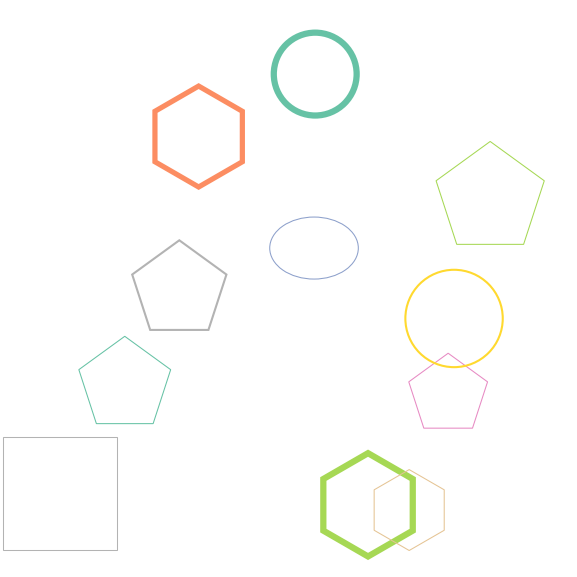[{"shape": "pentagon", "thickness": 0.5, "radius": 0.42, "center": [0.216, 0.333]}, {"shape": "circle", "thickness": 3, "radius": 0.36, "center": [0.546, 0.871]}, {"shape": "hexagon", "thickness": 2.5, "radius": 0.44, "center": [0.344, 0.763]}, {"shape": "oval", "thickness": 0.5, "radius": 0.38, "center": [0.544, 0.57]}, {"shape": "pentagon", "thickness": 0.5, "radius": 0.36, "center": [0.776, 0.316]}, {"shape": "hexagon", "thickness": 3, "radius": 0.45, "center": [0.637, 0.125]}, {"shape": "pentagon", "thickness": 0.5, "radius": 0.49, "center": [0.849, 0.656]}, {"shape": "circle", "thickness": 1, "radius": 0.42, "center": [0.786, 0.448]}, {"shape": "hexagon", "thickness": 0.5, "radius": 0.35, "center": [0.709, 0.116]}, {"shape": "pentagon", "thickness": 1, "radius": 0.43, "center": [0.31, 0.497]}, {"shape": "square", "thickness": 0.5, "radius": 0.49, "center": [0.104, 0.144]}]